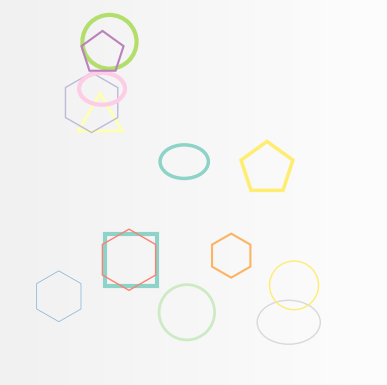[{"shape": "oval", "thickness": 2.5, "radius": 0.31, "center": [0.475, 0.58]}, {"shape": "square", "thickness": 3, "radius": 0.34, "center": [0.338, 0.324]}, {"shape": "triangle", "thickness": 2, "radius": 0.33, "center": [0.259, 0.692]}, {"shape": "hexagon", "thickness": 1, "radius": 0.39, "center": [0.236, 0.734]}, {"shape": "hexagon", "thickness": 1, "radius": 0.4, "center": [0.333, 0.325]}, {"shape": "hexagon", "thickness": 0.5, "radius": 0.33, "center": [0.152, 0.23]}, {"shape": "hexagon", "thickness": 1.5, "radius": 0.29, "center": [0.597, 0.336]}, {"shape": "circle", "thickness": 3, "radius": 0.35, "center": [0.283, 0.891]}, {"shape": "oval", "thickness": 3, "radius": 0.3, "center": [0.263, 0.769]}, {"shape": "oval", "thickness": 1, "radius": 0.41, "center": [0.745, 0.163]}, {"shape": "pentagon", "thickness": 1.5, "radius": 0.29, "center": [0.265, 0.863]}, {"shape": "circle", "thickness": 2, "radius": 0.36, "center": [0.482, 0.189]}, {"shape": "circle", "thickness": 1, "radius": 0.32, "center": [0.759, 0.259]}, {"shape": "pentagon", "thickness": 2.5, "radius": 0.35, "center": [0.689, 0.562]}]